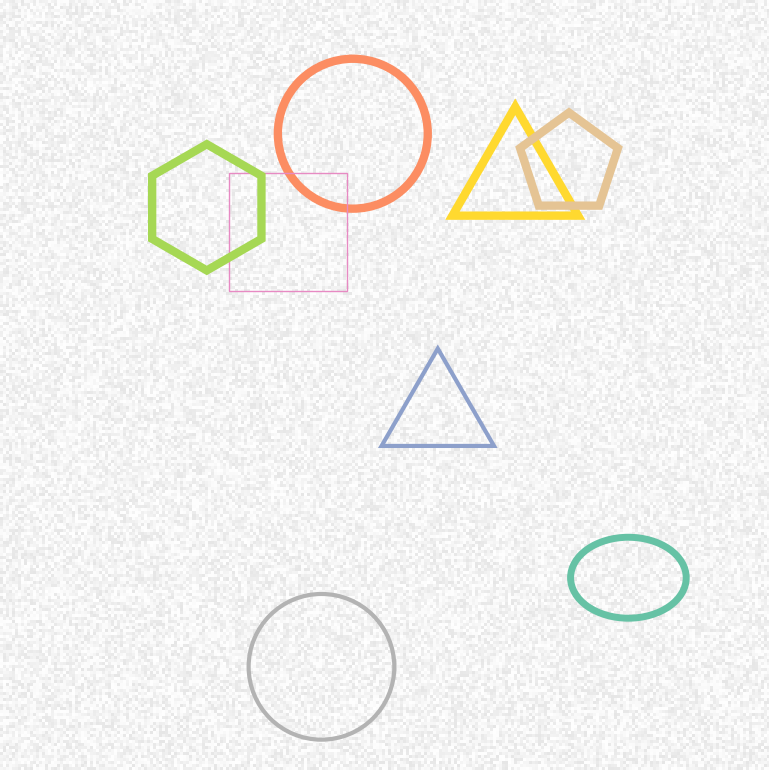[{"shape": "oval", "thickness": 2.5, "radius": 0.38, "center": [0.816, 0.25]}, {"shape": "circle", "thickness": 3, "radius": 0.49, "center": [0.458, 0.826]}, {"shape": "triangle", "thickness": 1.5, "radius": 0.42, "center": [0.569, 0.463]}, {"shape": "square", "thickness": 0.5, "radius": 0.38, "center": [0.374, 0.699]}, {"shape": "hexagon", "thickness": 3, "radius": 0.41, "center": [0.269, 0.731]}, {"shape": "triangle", "thickness": 3, "radius": 0.47, "center": [0.669, 0.767]}, {"shape": "pentagon", "thickness": 3, "radius": 0.33, "center": [0.739, 0.787]}, {"shape": "circle", "thickness": 1.5, "radius": 0.47, "center": [0.417, 0.134]}]